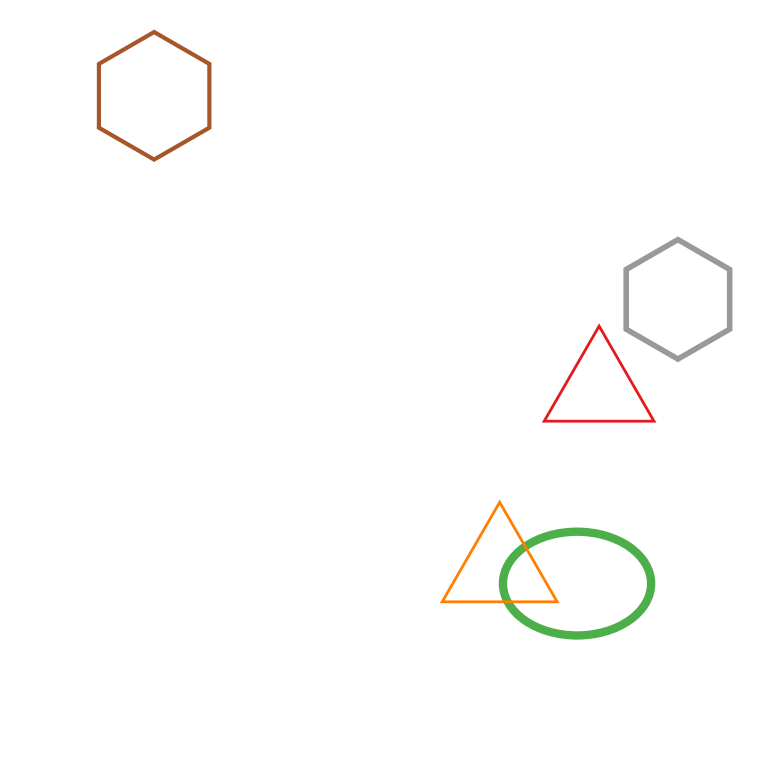[{"shape": "triangle", "thickness": 1, "radius": 0.41, "center": [0.778, 0.494]}, {"shape": "oval", "thickness": 3, "radius": 0.48, "center": [0.749, 0.242]}, {"shape": "triangle", "thickness": 1, "radius": 0.43, "center": [0.649, 0.262]}, {"shape": "hexagon", "thickness": 1.5, "radius": 0.41, "center": [0.2, 0.876]}, {"shape": "hexagon", "thickness": 2, "radius": 0.39, "center": [0.88, 0.611]}]